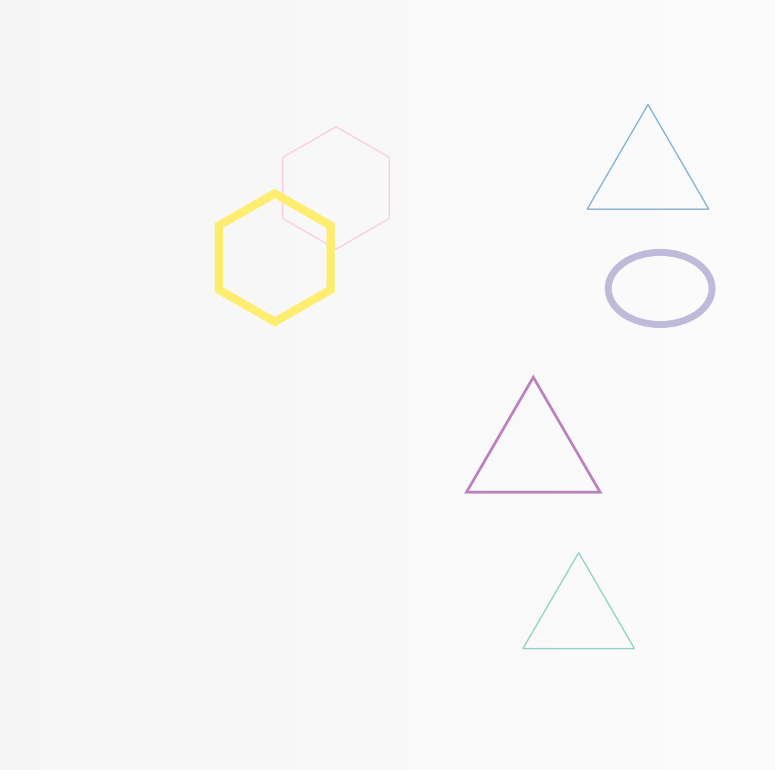[{"shape": "triangle", "thickness": 0.5, "radius": 0.42, "center": [0.747, 0.199]}, {"shape": "oval", "thickness": 2.5, "radius": 0.33, "center": [0.852, 0.625]}, {"shape": "triangle", "thickness": 0.5, "radius": 0.45, "center": [0.836, 0.774]}, {"shape": "hexagon", "thickness": 0.5, "radius": 0.4, "center": [0.434, 0.756]}, {"shape": "triangle", "thickness": 1, "radius": 0.5, "center": [0.688, 0.411]}, {"shape": "hexagon", "thickness": 3, "radius": 0.42, "center": [0.355, 0.665]}]